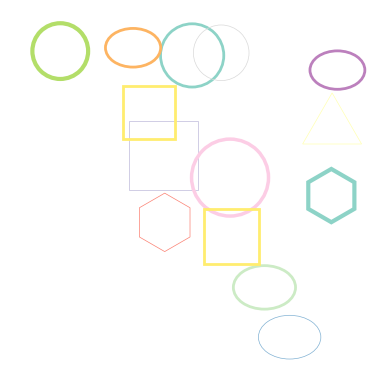[{"shape": "hexagon", "thickness": 3, "radius": 0.35, "center": [0.861, 0.492]}, {"shape": "circle", "thickness": 2, "radius": 0.41, "center": [0.499, 0.856]}, {"shape": "triangle", "thickness": 0.5, "radius": 0.44, "center": [0.863, 0.67]}, {"shape": "square", "thickness": 0.5, "radius": 0.45, "center": [0.425, 0.597]}, {"shape": "hexagon", "thickness": 0.5, "radius": 0.38, "center": [0.428, 0.422]}, {"shape": "oval", "thickness": 0.5, "radius": 0.41, "center": [0.752, 0.124]}, {"shape": "oval", "thickness": 2, "radius": 0.36, "center": [0.346, 0.876]}, {"shape": "circle", "thickness": 3, "radius": 0.36, "center": [0.157, 0.867]}, {"shape": "circle", "thickness": 2.5, "radius": 0.5, "center": [0.598, 0.539]}, {"shape": "circle", "thickness": 0.5, "radius": 0.36, "center": [0.575, 0.863]}, {"shape": "oval", "thickness": 2, "radius": 0.36, "center": [0.876, 0.818]}, {"shape": "oval", "thickness": 2, "radius": 0.4, "center": [0.687, 0.254]}, {"shape": "square", "thickness": 2, "radius": 0.34, "center": [0.387, 0.708]}, {"shape": "square", "thickness": 2, "radius": 0.36, "center": [0.601, 0.387]}]